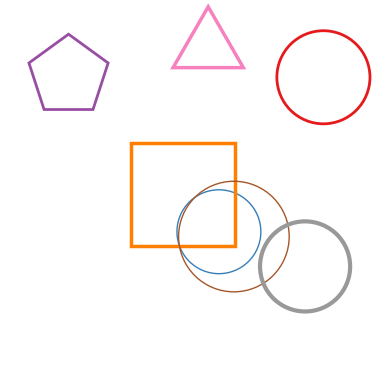[{"shape": "circle", "thickness": 2, "radius": 0.6, "center": [0.84, 0.799]}, {"shape": "circle", "thickness": 1, "radius": 0.54, "center": [0.569, 0.398]}, {"shape": "pentagon", "thickness": 2, "radius": 0.54, "center": [0.178, 0.803]}, {"shape": "square", "thickness": 2.5, "radius": 0.67, "center": [0.475, 0.495]}, {"shape": "circle", "thickness": 1, "radius": 0.72, "center": [0.608, 0.386]}, {"shape": "triangle", "thickness": 2.5, "radius": 0.53, "center": [0.541, 0.877]}, {"shape": "circle", "thickness": 3, "radius": 0.59, "center": [0.792, 0.308]}]